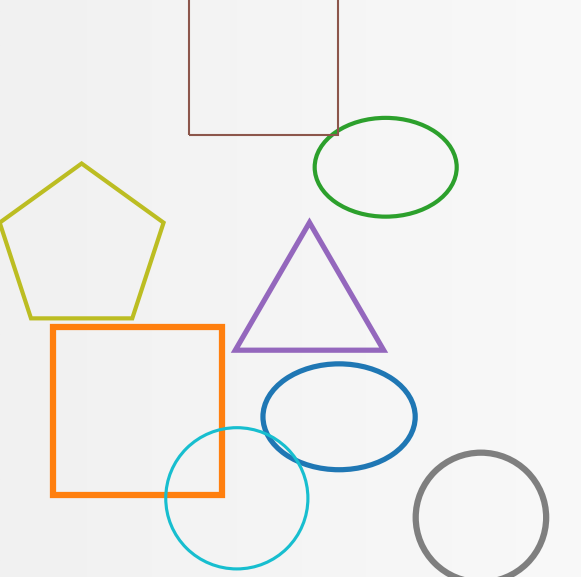[{"shape": "oval", "thickness": 2.5, "radius": 0.65, "center": [0.583, 0.277]}, {"shape": "square", "thickness": 3, "radius": 0.73, "center": [0.237, 0.288]}, {"shape": "oval", "thickness": 2, "radius": 0.61, "center": [0.664, 0.71]}, {"shape": "triangle", "thickness": 2.5, "radius": 0.74, "center": [0.532, 0.466]}, {"shape": "square", "thickness": 1, "radius": 0.64, "center": [0.453, 0.893]}, {"shape": "circle", "thickness": 3, "radius": 0.56, "center": [0.827, 0.103]}, {"shape": "pentagon", "thickness": 2, "radius": 0.74, "center": [0.14, 0.568]}, {"shape": "circle", "thickness": 1.5, "radius": 0.61, "center": [0.407, 0.136]}]